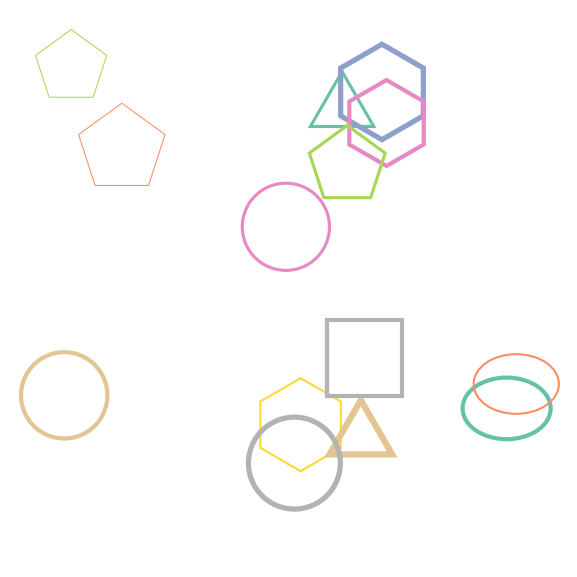[{"shape": "triangle", "thickness": 1.5, "radius": 0.32, "center": [0.592, 0.812]}, {"shape": "oval", "thickness": 2, "radius": 0.38, "center": [0.877, 0.292]}, {"shape": "pentagon", "thickness": 0.5, "radius": 0.39, "center": [0.211, 0.742]}, {"shape": "oval", "thickness": 1, "radius": 0.37, "center": [0.894, 0.334]}, {"shape": "hexagon", "thickness": 2.5, "radius": 0.41, "center": [0.661, 0.84]}, {"shape": "hexagon", "thickness": 2, "radius": 0.37, "center": [0.669, 0.786]}, {"shape": "circle", "thickness": 1.5, "radius": 0.38, "center": [0.495, 0.606]}, {"shape": "pentagon", "thickness": 1.5, "radius": 0.35, "center": [0.601, 0.713]}, {"shape": "pentagon", "thickness": 0.5, "radius": 0.32, "center": [0.123, 0.883]}, {"shape": "hexagon", "thickness": 1, "radius": 0.4, "center": [0.521, 0.264]}, {"shape": "circle", "thickness": 2, "radius": 0.37, "center": [0.111, 0.315]}, {"shape": "triangle", "thickness": 3, "radius": 0.31, "center": [0.625, 0.244]}, {"shape": "circle", "thickness": 2.5, "radius": 0.4, "center": [0.51, 0.197]}, {"shape": "square", "thickness": 2, "radius": 0.33, "center": [0.631, 0.379]}]